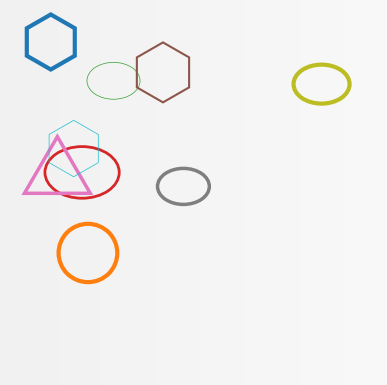[{"shape": "hexagon", "thickness": 3, "radius": 0.36, "center": [0.131, 0.891]}, {"shape": "circle", "thickness": 3, "radius": 0.38, "center": [0.227, 0.343]}, {"shape": "oval", "thickness": 0.5, "radius": 0.34, "center": [0.293, 0.79]}, {"shape": "oval", "thickness": 2, "radius": 0.48, "center": [0.212, 0.552]}, {"shape": "hexagon", "thickness": 1.5, "radius": 0.39, "center": [0.421, 0.812]}, {"shape": "triangle", "thickness": 2.5, "radius": 0.49, "center": [0.148, 0.547]}, {"shape": "oval", "thickness": 2.5, "radius": 0.33, "center": [0.473, 0.516]}, {"shape": "oval", "thickness": 3, "radius": 0.36, "center": [0.83, 0.782]}, {"shape": "hexagon", "thickness": 0.5, "radius": 0.37, "center": [0.19, 0.614]}]